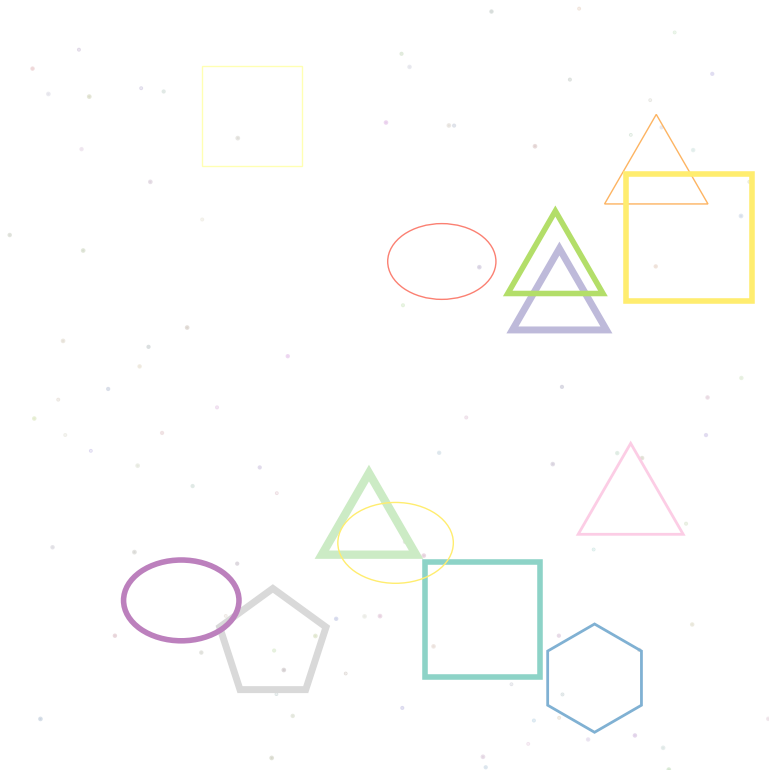[{"shape": "square", "thickness": 2, "radius": 0.37, "center": [0.627, 0.195]}, {"shape": "square", "thickness": 0.5, "radius": 0.32, "center": [0.327, 0.849]}, {"shape": "triangle", "thickness": 2.5, "radius": 0.35, "center": [0.727, 0.607]}, {"shape": "oval", "thickness": 0.5, "radius": 0.35, "center": [0.574, 0.66]}, {"shape": "hexagon", "thickness": 1, "radius": 0.35, "center": [0.772, 0.119]}, {"shape": "triangle", "thickness": 0.5, "radius": 0.39, "center": [0.852, 0.774]}, {"shape": "triangle", "thickness": 2, "radius": 0.36, "center": [0.721, 0.655]}, {"shape": "triangle", "thickness": 1, "radius": 0.39, "center": [0.819, 0.345]}, {"shape": "pentagon", "thickness": 2.5, "radius": 0.36, "center": [0.354, 0.163]}, {"shape": "oval", "thickness": 2, "radius": 0.37, "center": [0.235, 0.22]}, {"shape": "triangle", "thickness": 3, "radius": 0.35, "center": [0.479, 0.315]}, {"shape": "square", "thickness": 2, "radius": 0.41, "center": [0.895, 0.691]}, {"shape": "oval", "thickness": 0.5, "radius": 0.37, "center": [0.514, 0.295]}]